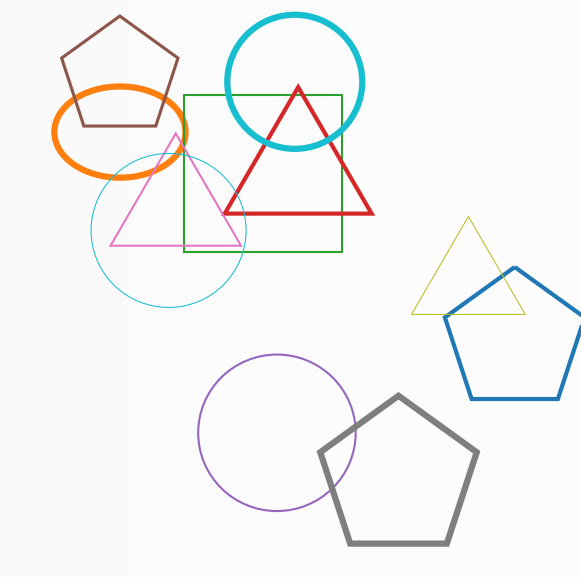[{"shape": "pentagon", "thickness": 2, "radius": 0.63, "center": [0.886, 0.41]}, {"shape": "oval", "thickness": 3, "radius": 0.56, "center": [0.206, 0.77]}, {"shape": "square", "thickness": 1, "radius": 0.68, "center": [0.452, 0.698]}, {"shape": "triangle", "thickness": 2, "radius": 0.73, "center": [0.513, 0.702]}, {"shape": "circle", "thickness": 1, "radius": 0.68, "center": [0.476, 0.25]}, {"shape": "pentagon", "thickness": 1.5, "radius": 0.53, "center": [0.206, 0.866]}, {"shape": "triangle", "thickness": 1, "radius": 0.65, "center": [0.302, 0.638]}, {"shape": "pentagon", "thickness": 3, "radius": 0.71, "center": [0.686, 0.172]}, {"shape": "triangle", "thickness": 0.5, "radius": 0.57, "center": [0.806, 0.511]}, {"shape": "circle", "thickness": 3, "radius": 0.58, "center": [0.507, 0.857]}, {"shape": "circle", "thickness": 0.5, "radius": 0.67, "center": [0.29, 0.6]}]